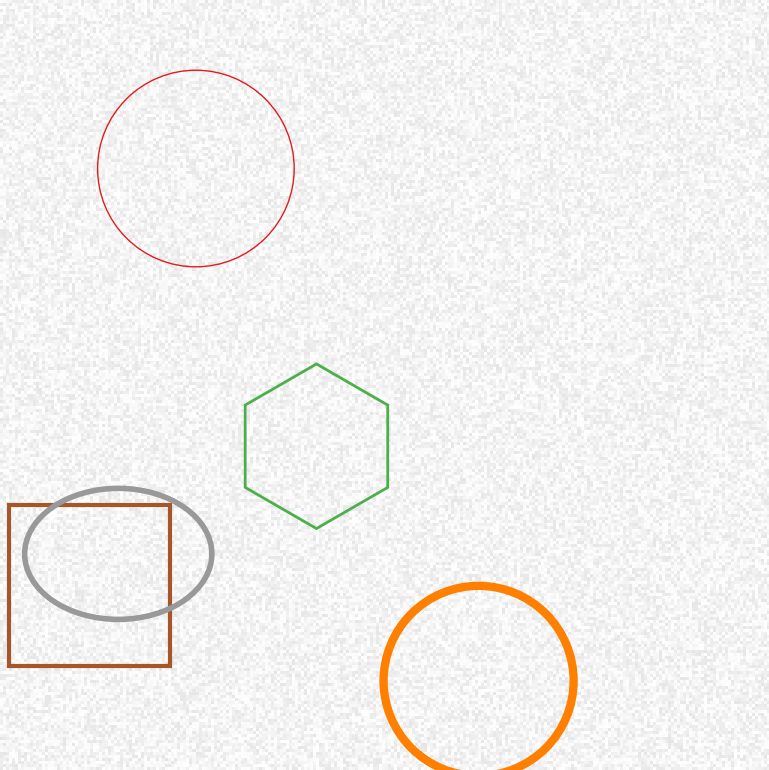[{"shape": "circle", "thickness": 0.5, "radius": 0.64, "center": [0.254, 0.781]}, {"shape": "hexagon", "thickness": 1, "radius": 0.53, "center": [0.411, 0.42]}, {"shape": "circle", "thickness": 3, "radius": 0.62, "center": [0.622, 0.116]}, {"shape": "square", "thickness": 1.5, "radius": 0.52, "center": [0.116, 0.24]}, {"shape": "oval", "thickness": 2, "radius": 0.61, "center": [0.154, 0.281]}]